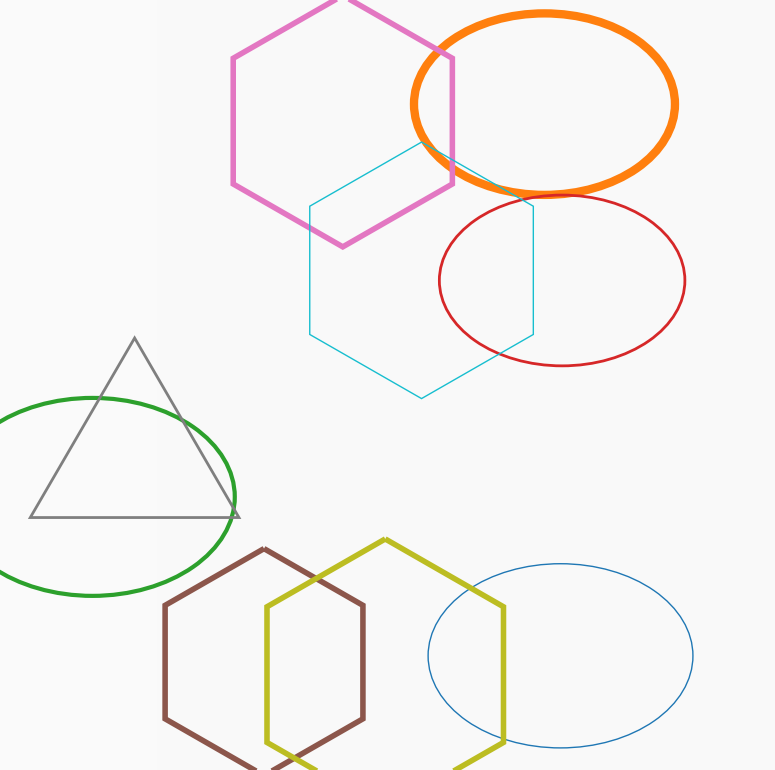[{"shape": "oval", "thickness": 0.5, "radius": 0.85, "center": [0.723, 0.148]}, {"shape": "oval", "thickness": 3, "radius": 0.84, "center": [0.703, 0.865]}, {"shape": "oval", "thickness": 1.5, "radius": 0.92, "center": [0.119, 0.355]}, {"shape": "oval", "thickness": 1, "radius": 0.79, "center": [0.725, 0.636]}, {"shape": "hexagon", "thickness": 2, "radius": 0.74, "center": [0.341, 0.14]}, {"shape": "hexagon", "thickness": 2, "radius": 0.82, "center": [0.442, 0.843]}, {"shape": "triangle", "thickness": 1, "radius": 0.78, "center": [0.174, 0.406]}, {"shape": "hexagon", "thickness": 2, "radius": 0.88, "center": [0.497, 0.124]}, {"shape": "hexagon", "thickness": 0.5, "radius": 0.83, "center": [0.544, 0.649]}]